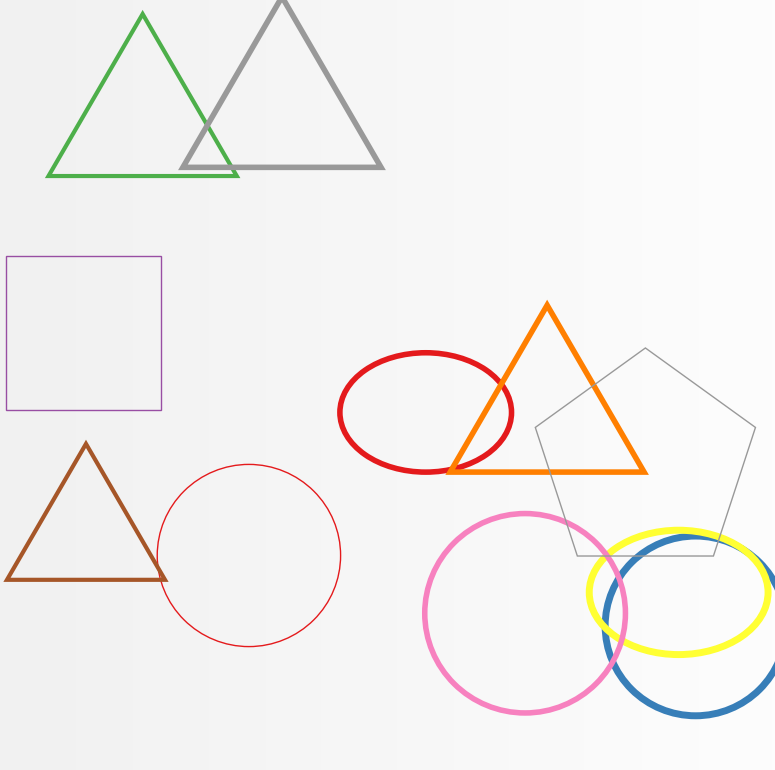[{"shape": "oval", "thickness": 2, "radius": 0.55, "center": [0.549, 0.464]}, {"shape": "circle", "thickness": 0.5, "radius": 0.59, "center": [0.321, 0.279]}, {"shape": "circle", "thickness": 2.5, "radius": 0.58, "center": [0.898, 0.187]}, {"shape": "triangle", "thickness": 1.5, "radius": 0.7, "center": [0.184, 0.842]}, {"shape": "square", "thickness": 0.5, "radius": 0.5, "center": [0.107, 0.567]}, {"shape": "triangle", "thickness": 2, "radius": 0.72, "center": [0.706, 0.459]}, {"shape": "oval", "thickness": 2.5, "radius": 0.58, "center": [0.876, 0.231]}, {"shape": "triangle", "thickness": 1.5, "radius": 0.59, "center": [0.111, 0.306]}, {"shape": "circle", "thickness": 2, "radius": 0.65, "center": [0.678, 0.204]}, {"shape": "pentagon", "thickness": 0.5, "radius": 0.75, "center": [0.833, 0.399]}, {"shape": "triangle", "thickness": 2, "radius": 0.74, "center": [0.364, 0.856]}]